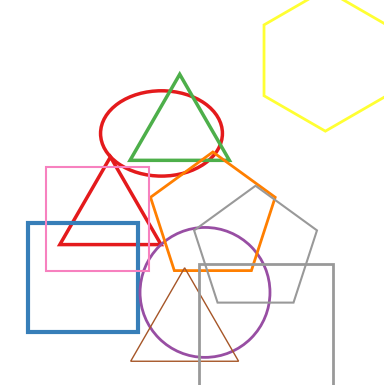[{"shape": "triangle", "thickness": 2.5, "radius": 0.76, "center": [0.287, 0.441]}, {"shape": "oval", "thickness": 2.5, "radius": 0.79, "center": [0.419, 0.653]}, {"shape": "square", "thickness": 3, "radius": 0.71, "center": [0.215, 0.279]}, {"shape": "triangle", "thickness": 2.5, "radius": 0.74, "center": [0.467, 0.658]}, {"shape": "circle", "thickness": 2, "radius": 0.84, "center": [0.532, 0.24]}, {"shape": "pentagon", "thickness": 2, "radius": 0.85, "center": [0.553, 0.435]}, {"shape": "hexagon", "thickness": 2, "radius": 0.92, "center": [0.845, 0.843]}, {"shape": "triangle", "thickness": 1, "radius": 0.81, "center": [0.48, 0.143]}, {"shape": "square", "thickness": 1.5, "radius": 0.67, "center": [0.253, 0.431]}, {"shape": "pentagon", "thickness": 1.5, "radius": 0.84, "center": [0.664, 0.35]}, {"shape": "square", "thickness": 2, "radius": 0.87, "center": [0.69, 0.141]}]